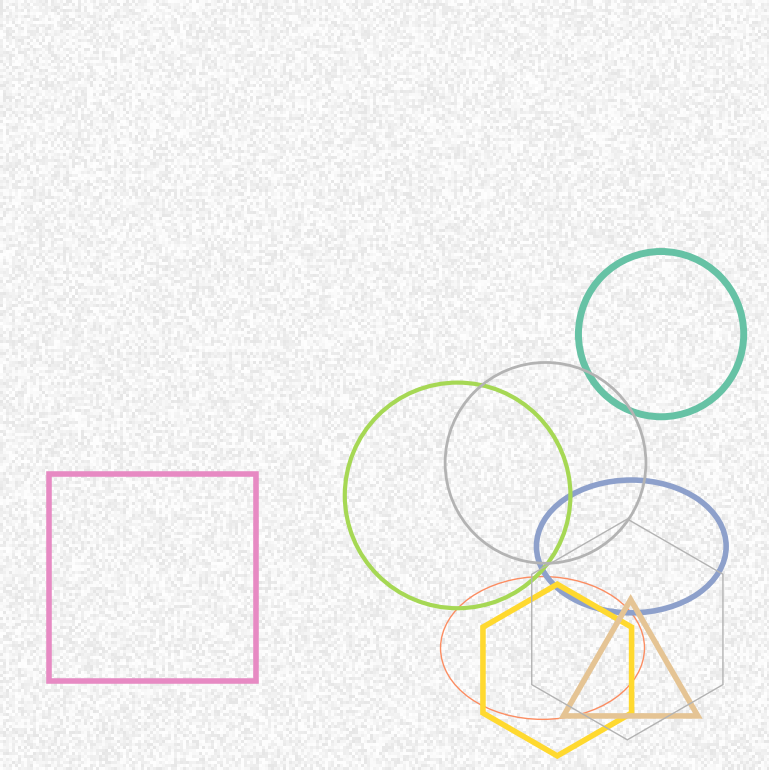[{"shape": "circle", "thickness": 2.5, "radius": 0.54, "center": [0.859, 0.566]}, {"shape": "oval", "thickness": 0.5, "radius": 0.66, "center": [0.705, 0.158]}, {"shape": "oval", "thickness": 2, "radius": 0.62, "center": [0.82, 0.29]}, {"shape": "square", "thickness": 2, "radius": 0.67, "center": [0.198, 0.25]}, {"shape": "circle", "thickness": 1.5, "radius": 0.73, "center": [0.594, 0.357]}, {"shape": "hexagon", "thickness": 2, "radius": 0.56, "center": [0.724, 0.13]}, {"shape": "triangle", "thickness": 2, "radius": 0.5, "center": [0.819, 0.121]}, {"shape": "hexagon", "thickness": 0.5, "radius": 0.72, "center": [0.815, 0.183]}, {"shape": "circle", "thickness": 1, "radius": 0.65, "center": [0.708, 0.399]}]